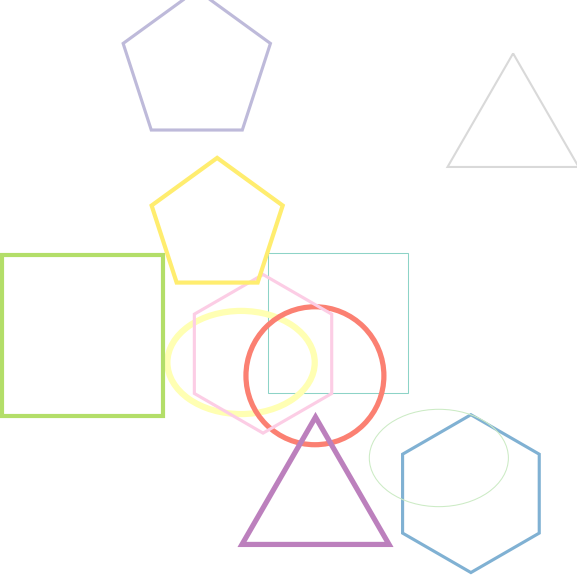[{"shape": "square", "thickness": 0.5, "radius": 0.6, "center": [0.585, 0.44]}, {"shape": "oval", "thickness": 3, "radius": 0.64, "center": [0.417, 0.371]}, {"shape": "pentagon", "thickness": 1.5, "radius": 0.67, "center": [0.341, 0.882]}, {"shape": "circle", "thickness": 2.5, "radius": 0.6, "center": [0.545, 0.348]}, {"shape": "hexagon", "thickness": 1.5, "radius": 0.68, "center": [0.815, 0.144]}, {"shape": "square", "thickness": 2, "radius": 0.7, "center": [0.143, 0.418]}, {"shape": "hexagon", "thickness": 1.5, "radius": 0.69, "center": [0.455, 0.386]}, {"shape": "triangle", "thickness": 1, "radius": 0.66, "center": [0.889, 0.776]}, {"shape": "triangle", "thickness": 2.5, "radius": 0.74, "center": [0.546, 0.13]}, {"shape": "oval", "thickness": 0.5, "radius": 0.6, "center": [0.76, 0.206]}, {"shape": "pentagon", "thickness": 2, "radius": 0.6, "center": [0.376, 0.606]}]